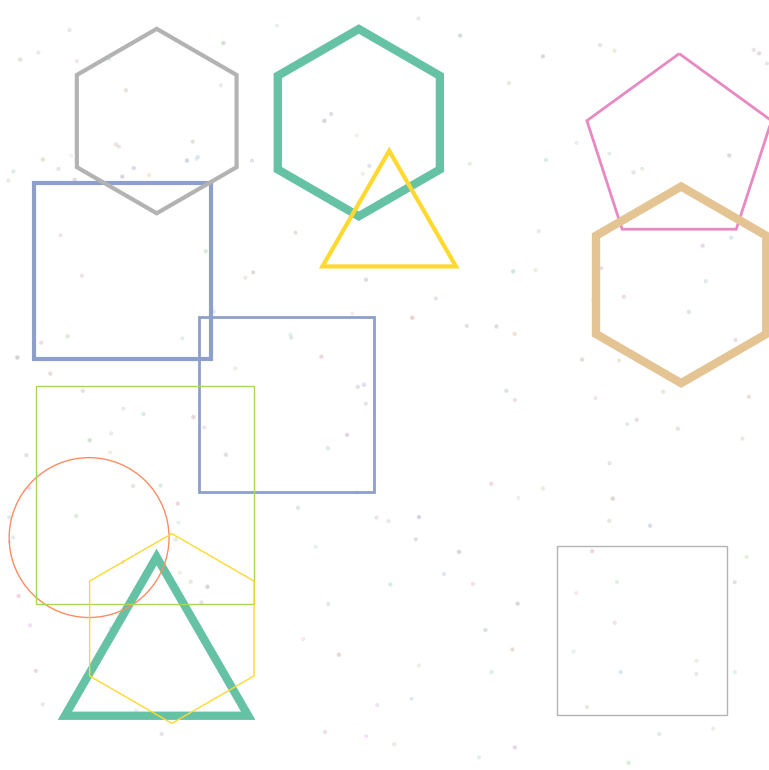[{"shape": "triangle", "thickness": 3, "radius": 0.69, "center": [0.203, 0.139]}, {"shape": "hexagon", "thickness": 3, "radius": 0.61, "center": [0.466, 0.841]}, {"shape": "circle", "thickness": 0.5, "radius": 0.52, "center": [0.116, 0.302]}, {"shape": "square", "thickness": 1.5, "radius": 0.57, "center": [0.159, 0.648]}, {"shape": "square", "thickness": 1, "radius": 0.57, "center": [0.372, 0.474]}, {"shape": "pentagon", "thickness": 1, "radius": 0.63, "center": [0.882, 0.804]}, {"shape": "square", "thickness": 0.5, "radius": 0.71, "center": [0.189, 0.357]}, {"shape": "triangle", "thickness": 1.5, "radius": 0.5, "center": [0.505, 0.704]}, {"shape": "hexagon", "thickness": 0.5, "radius": 0.62, "center": [0.223, 0.184]}, {"shape": "hexagon", "thickness": 3, "radius": 0.64, "center": [0.885, 0.63]}, {"shape": "hexagon", "thickness": 1.5, "radius": 0.6, "center": [0.204, 0.843]}, {"shape": "square", "thickness": 0.5, "radius": 0.55, "center": [0.834, 0.181]}]